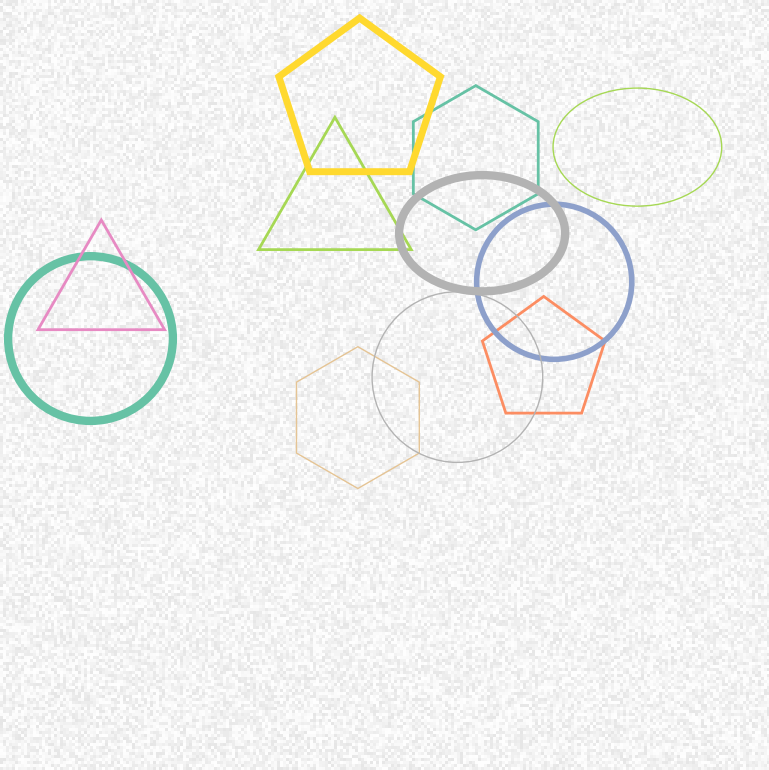[{"shape": "hexagon", "thickness": 1, "radius": 0.47, "center": [0.618, 0.795]}, {"shape": "circle", "thickness": 3, "radius": 0.53, "center": [0.118, 0.56]}, {"shape": "pentagon", "thickness": 1, "radius": 0.42, "center": [0.706, 0.531]}, {"shape": "circle", "thickness": 2, "radius": 0.5, "center": [0.72, 0.634]}, {"shape": "triangle", "thickness": 1, "radius": 0.47, "center": [0.132, 0.619]}, {"shape": "oval", "thickness": 0.5, "radius": 0.55, "center": [0.828, 0.809]}, {"shape": "triangle", "thickness": 1, "radius": 0.57, "center": [0.435, 0.733]}, {"shape": "pentagon", "thickness": 2.5, "radius": 0.55, "center": [0.467, 0.866]}, {"shape": "hexagon", "thickness": 0.5, "radius": 0.46, "center": [0.465, 0.458]}, {"shape": "oval", "thickness": 3, "radius": 0.54, "center": [0.626, 0.697]}, {"shape": "circle", "thickness": 0.5, "radius": 0.55, "center": [0.594, 0.51]}]